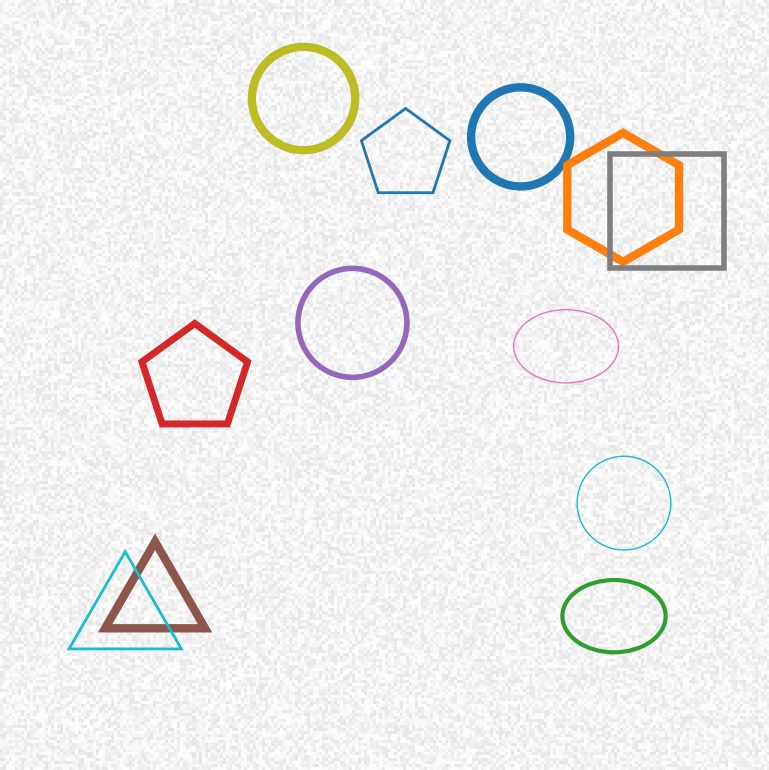[{"shape": "circle", "thickness": 3, "radius": 0.32, "center": [0.676, 0.822]}, {"shape": "pentagon", "thickness": 1, "radius": 0.3, "center": [0.527, 0.799]}, {"shape": "hexagon", "thickness": 3, "radius": 0.42, "center": [0.809, 0.744]}, {"shape": "oval", "thickness": 1.5, "radius": 0.34, "center": [0.797, 0.2]}, {"shape": "pentagon", "thickness": 2.5, "radius": 0.36, "center": [0.253, 0.508]}, {"shape": "circle", "thickness": 2, "radius": 0.35, "center": [0.458, 0.581]}, {"shape": "triangle", "thickness": 3, "radius": 0.37, "center": [0.201, 0.221]}, {"shape": "oval", "thickness": 0.5, "radius": 0.34, "center": [0.735, 0.55]}, {"shape": "square", "thickness": 2, "radius": 0.37, "center": [0.866, 0.726]}, {"shape": "circle", "thickness": 3, "radius": 0.34, "center": [0.394, 0.872]}, {"shape": "circle", "thickness": 0.5, "radius": 0.3, "center": [0.81, 0.347]}, {"shape": "triangle", "thickness": 1, "radius": 0.42, "center": [0.163, 0.199]}]